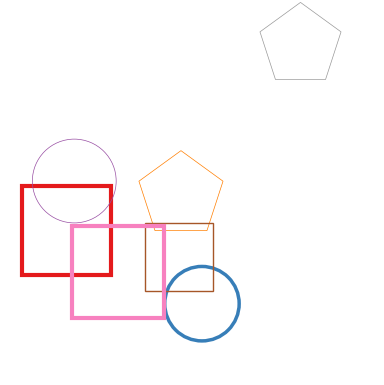[{"shape": "square", "thickness": 3, "radius": 0.58, "center": [0.172, 0.401]}, {"shape": "circle", "thickness": 2.5, "radius": 0.48, "center": [0.525, 0.211]}, {"shape": "circle", "thickness": 0.5, "radius": 0.54, "center": [0.193, 0.53]}, {"shape": "pentagon", "thickness": 0.5, "radius": 0.57, "center": [0.47, 0.494]}, {"shape": "square", "thickness": 1, "radius": 0.44, "center": [0.465, 0.333]}, {"shape": "square", "thickness": 3, "radius": 0.6, "center": [0.306, 0.294]}, {"shape": "pentagon", "thickness": 0.5, "radius": 0.55, "center": [0.781, 0.883]}]